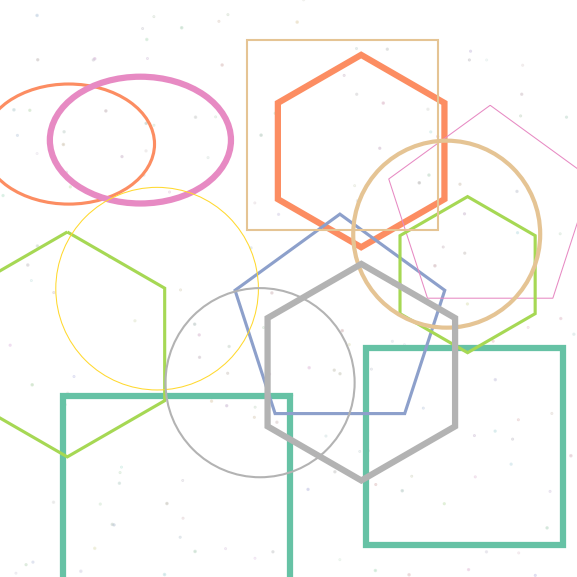[{"shape": "square", "thickness": 3, "radius": 0.85, "center": [0.804, 0.226]}, {"shape": "square", "thickness": 3, "radius": 0.98, "center": [0.305, 0.117]}, {"shape": "hexagon", "thickness": 3, "radius": 0.83, "center": [0.625, 0.738]}, {"shape": "oval", "thickness": 1.5, "radius": 0.74, "center": [0.119, 0.75]}, {"shape": "pentagon", "thickness": 1.5, "radius": 0.95, "center": [0.589, 0.437]}, {"shape": "pentagon", "thickness": 0.5, "radius": 0.92, "center": [0.849, 0.632]}, {"shape": "oval", "thickness": 3, "radius": 0.78, "center": [0.243, 0.757]}, {"shape": "hexagon", "thickness": 1.5, "radius": 0.68, "center": [0.81, 0.524]}, {"shape": "hexagon", "thickness": 1.5, "radius": 0.97, "center": [0.117, 0.403]}, {"shape": "circle", "thickness": 0.5, "radius": 0.88, "center": [0.272, 0.499]}, {"shape": "square", "thickness": 1, "radius": 0.83, "center": [0.593, 0.765]}, {"shape": "circle", "thickness": 2, "radius": 0.81, "center": [0.774, 0.594]}, {"shape": "circle", "thickness": 1, "radius": 0.82, "center": [0.45, 0.336]}, {"shape": "hexagon", "thickness": 3, "radius": 0.94, "center": [0.626, 0.355]}]